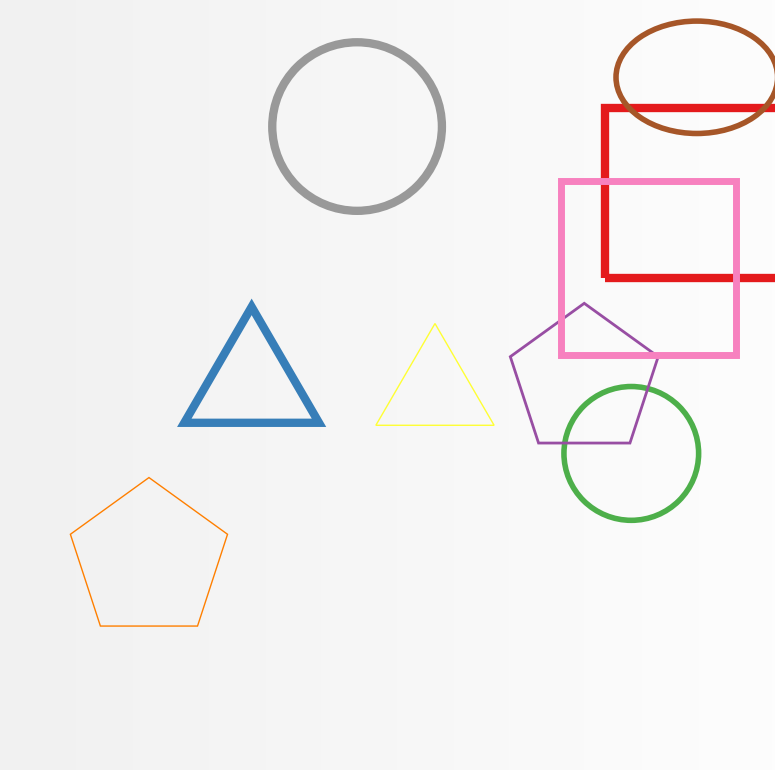[{"shape": "square", "thickness": 3, "radius": 0.55, "center": [0.891, 0.749]}, {"shape": "triangle", "thickness": 3, "radius": 0.5, "center": [0.325, 0.501]}, {"shape": "circle", "thickness": 2, "radius": 0.43, "center": [0.815, 0.411]}, {"shape": "pentagon", "thickness": 1, "radius": 0.5, "center": [0.754, 0.506]}, {"shape": "pentagon", "thickness": 0.5, "radius": 0.53, "center": [0.192, 0.273]}, {"shape": "triangle", "thickness": 0.5, "radius": 0.44, "center": [0.561, 0.492]}, {"shape": "oval", "thickness": 2, "radius": 0.52, "center": [0.899, 0.9]}, {"shape": "square", "thickness": 2.5, "radius": 0.56, "center": [0.837, 0.652]}, {"shape": "circle", "thickness": 3, "radius": 0.55, "center": [0.461, 0.836]}]